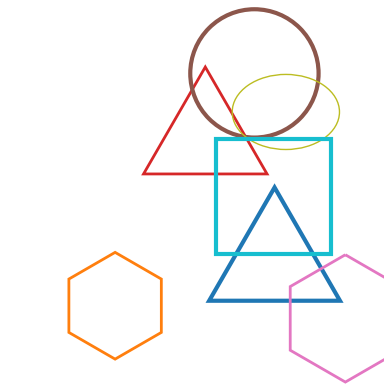[{"shape": "triangle", "thickness": 3, "radius": 0.98, "center": [0.713, 0.317]}, {"shape": "hexagon", "thickness": 2, "radius": 0.69, "center": [0.299, 0.206]}, {"shape": "triangle", "thickness": 2, "radius": 0.93, "center": [0.533, 0.641]}, {"shape": "circle", "thickness": 3, "radius": 0.83, "center": [0.661, 0.809]}, {"shape": "hexagon", "thickness": 2, "radius": 0.83, "center": [0.897, 0.173]}, {"shape": "oval", "thickness": 1, "radius": 0.7, "center": [0.742, 0.709]}, {"shape": "square", "thickness": 3, "radius": 0.75, "center": [0.711, 0.489]}]